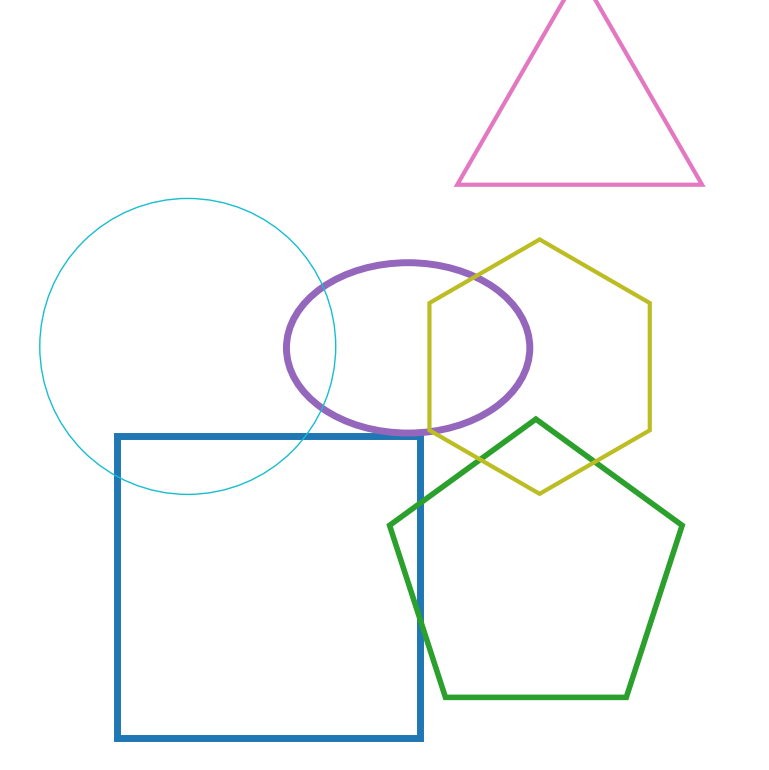[{"shape": "square", "thickness": 2.5, "radius": 0.98, "center": [0.348, 0.238]}, {"shape": "pentagon", "thickness": 2, "radius": 1.0, "center": [0.696, 0.256]}, {"shape": "oval", "thickness": 2.5, "radius": 0.79, "center": [0.53, 0.548]}, {"shape": "triangle", "thickness": 1.5, "radius": 0.92, "center": [0.753, 0.852]}, {"shape": "hexagon", "thickness": 1.5, "radius": 0.83, "center": [0.701, 0.524]}, {"shape": "circle", "thickness": 0.5, "radius": 0.96, "center": [0.244, 0.55]}]